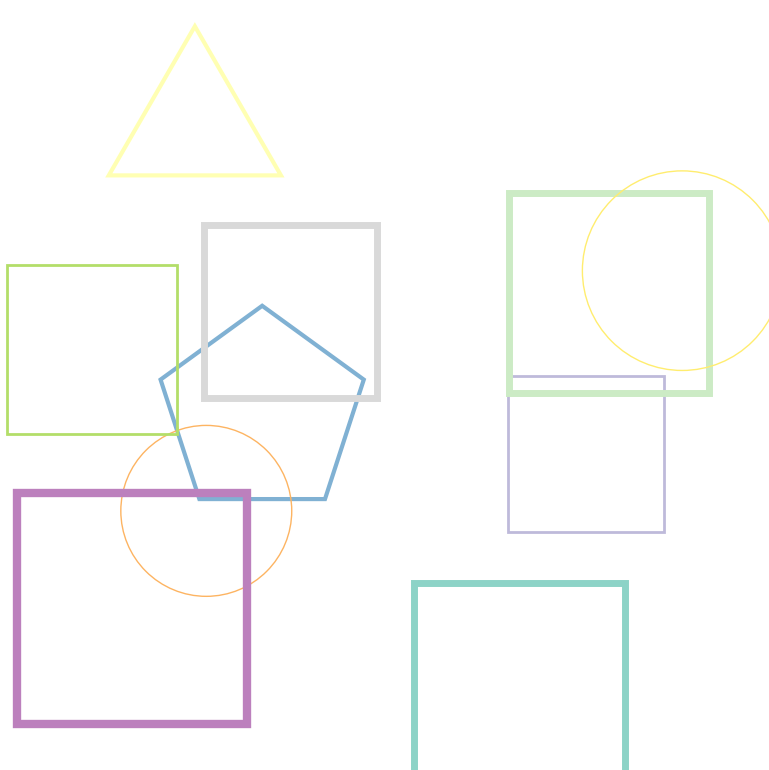[{"shape": "square", "thickness": 2.5, "radius": 0.69, "center": [0.674, 0.105]}, {"shape": "triangle", "thickness": 1.5, "radius": 0.65, "center": [0.253, 0.837]}, {"shape": "square", "thickness": 1, "radius": 0.51, "center": [0.761, 0.41]}, {"shape": "pentagon", "thickness": 1.5, "radius": 0.69, "center": [0.34, 0.464]}, {"shape": "circle", "thickness": 0.5, "radius": 0.55, "center": [0.268, 0.337]}, {"shape": "square", "thickness": 1, "radius": 0.55, "center": [0.119, 0.546]}, {"shape": "square", "thickness": 2.5, "radius": 0.56, "center": [0.377, 0.596]}, {"shape": "square", "thickness": 3, "radius": 0.75, "center": [0.171, 0.21]}, {"shape": "square", "thickness": 2.5, "radius": 0.65, "center": [0.791, 0.62]}, {"shape": "circle", "thickness": 0.5, "radius": 0.65, "center": [0.886, 0.648]}]